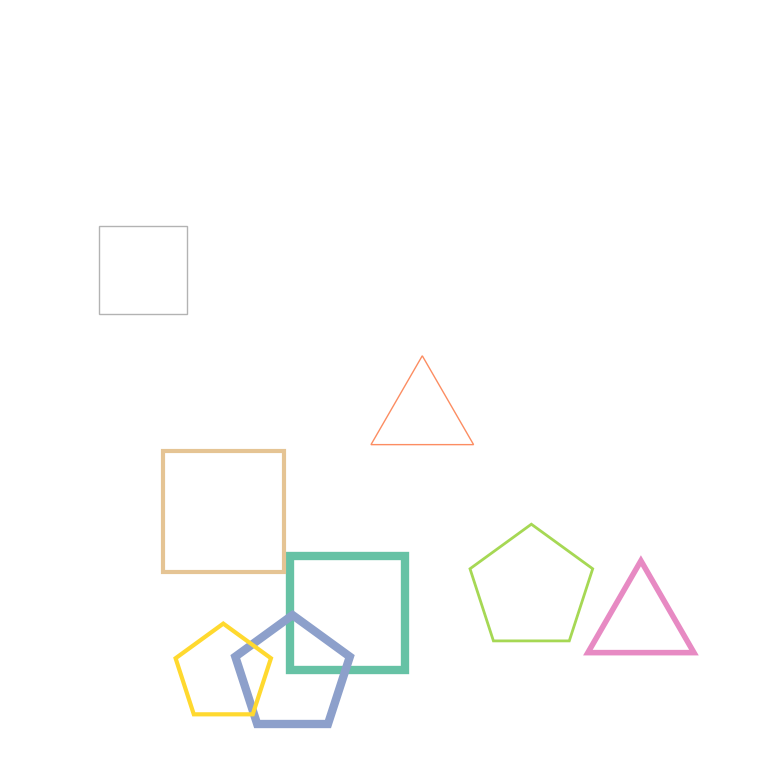[{"shape": "square", "thickness": 3, "radius": 0.37, "center": [0.451, 0.204]}, {"shape": "triangle", "thickness": 0.5, "radius": 0.38, "center": [0.548, 0.461]}, {"shape": "pentagon", "thickness": 3, "radius": 0.39, "center": [0.38, 0.123]}, {"shape": "triangle", "thickness": 2, "radius": 0.4, "center": [0.832, 0.192]}, {"shape": "pentagon", "thickness": 1, "radius": 0.42, "center": [0.69, 0.235]}, {"shape": "pentagon", "thickness": 1.5, "radius": 0.33, "center": [0.29, 0.125]}, {"shape": "square", "thickness": 1.5, "radius": 0.39, "center": [0.29, 0.336]}, {"shape": "square", "thickness": 0.5, "radius": 0.29, "center": [0.186, 0.649]}]